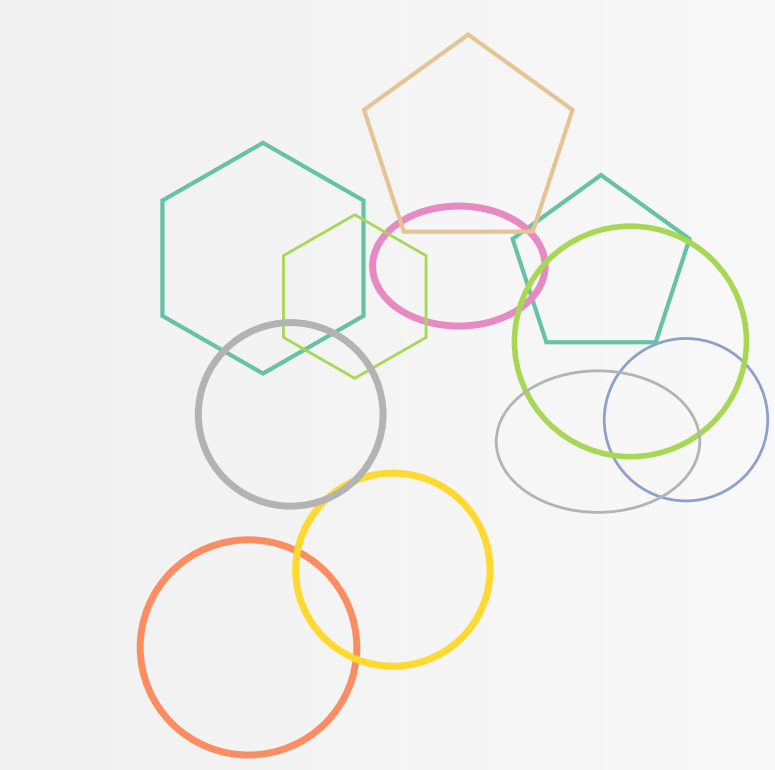[{"shape": "pentagon", "thickness": 1.5, "radius": 0.6, "center": [0.776, 0.653]}, {"shape": "hexagon", "thickness": 1.5, "radius": 0.75, "center": [0.339, 0.665]}, {"shape": "circle", "thickness": 2.5, "radius": 0.7, "center": [0.321, 0.159]}, {"shape": "circle", "thickness": 1, "radius": 0.53, "center": [0.885, 0.455]}, {"shape": "oval", "thickness": 2.5, "radius": 0.56, "center": [0.592, 0.654]}, {"shape": "hexagon", "thickness": 1, "radius": 0.53, "center": [0.458, 0.615]}, {"shape": "circle", "thickness": 2, "radius": 0.75, "center": [0.813, 0.557]}, {"shape": "circle", "thickness": 2.5, "radius": 0.63, "center": [0.507, 0.26]}, {"shape": "pentagon", "thickness": 1.5, "radius": 0.71, "center": [0.604, 0.814]}, {"shape": "circle", "thickness": 2.5, "radius": 0.6, "center": [0.375, 0.462]}, {"shape": "oval", "thickness": 1, "radius": 0.66, "center": [0.772, 0.426]}]